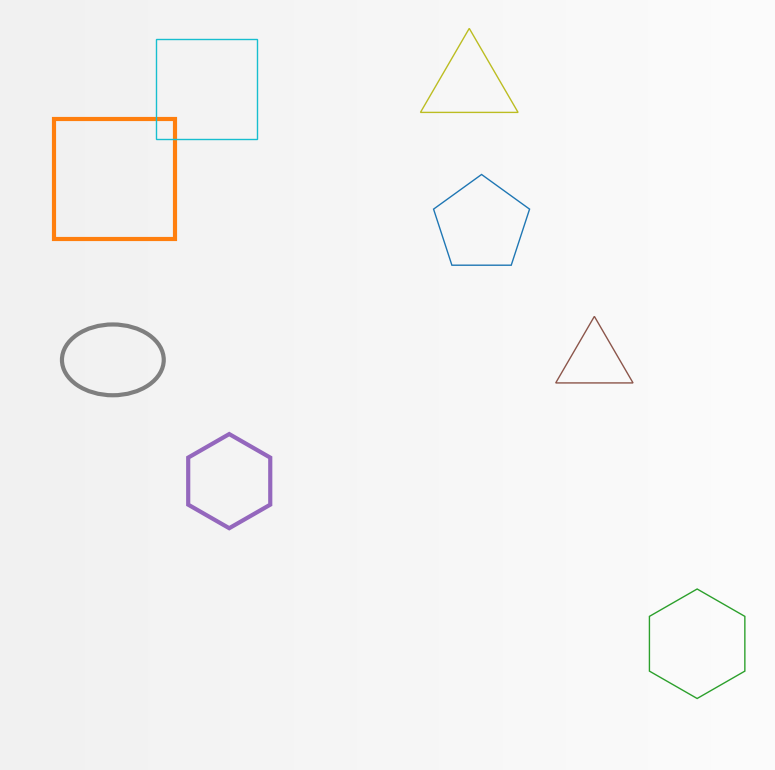[{"shape": "pentagon", "thickness": 0.5, "radius": 0.33, "center": [0.621, 0.708]}, {"shape": "square", "thickness": 1.5, "radius": 0.39, "center": [0.148, 0.767]}, {"shape": "hexagon", "thickness": 0.5, "radius": 0.36, "center": [0.9, 0.164]}, {"shape": "hexagon", "thickness": 1.5, "radius": 0.31, "center": [0.296, 0.375]}, {"shape": "triangle", "thickness": 0.5, "radius": 0.29, "center": [0.767, 0.532]}, {"shape": "oval", "thickness": 1.5, "radius": 0.33, "center": [0.146, 0.533]}, {"shape": "triangle", "thickness": 0.5, "radius": 0.36, "center": [0.606, 0.89]}, {"shape": "square", "thickness": 0.5, "radius": 0.33, "center": [0.267, 0.885]}]